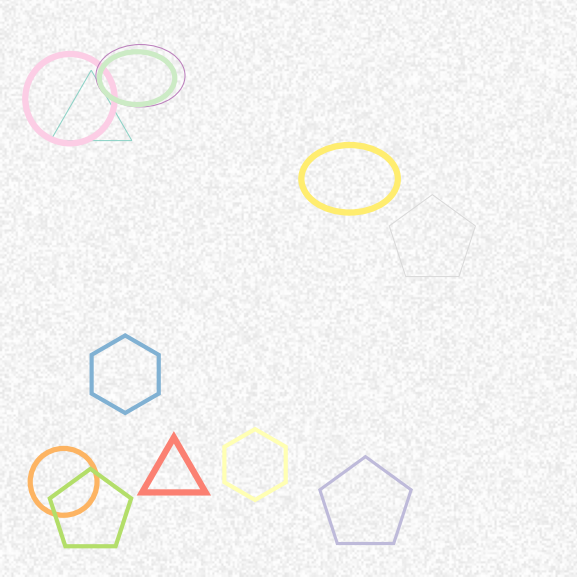[{"shape": "triangle", "thickness": 0.5, "radius": 0.41, "center": [0.158, 0.796]}, {"shape": "hexagon", "thickness": 2, "radius": 0.31, "center": [0.442, 0.195]}, {"shape": "pentagon", "thickness": 1.5, "radius": 0.42, "center": [0.633, 0.125]}, {"shape": "triangle", "thickness": 3, "radius": 0.32, "center": [0.301, 0.178]}, {"shape": "hexagon", "thickness": 2, "radius": 0.34, "center": [0.217, 0.351]}, {"shape": "circle", "thickness": 2.5, "radius": 0.29, "center": [0.11, 0.165]}, {"shape": "pentagon", "thickness": 2, "radius": 0.37, "center": [0.157, 0.113]}, {"shape": "circle", "thickness": 3, "radius": 0.39, "center": [0.121, 0.828]}, {"shape": "pentagon", "thickness": 0.5, "radius": 0.39, "center": [0.749, 0.584]}, {"shape": "oval", "thickness": 0.5, "radius": 0.39, "center": [0.243, 0.868]}, {"shape": "oval", "thickness": 2.5, "radius": 0.33, "center": [0.237, 0.864]}, {"shape": "oval", "thickness": 3, "radius": 0.42, "center": [0.605, 0.69]}]